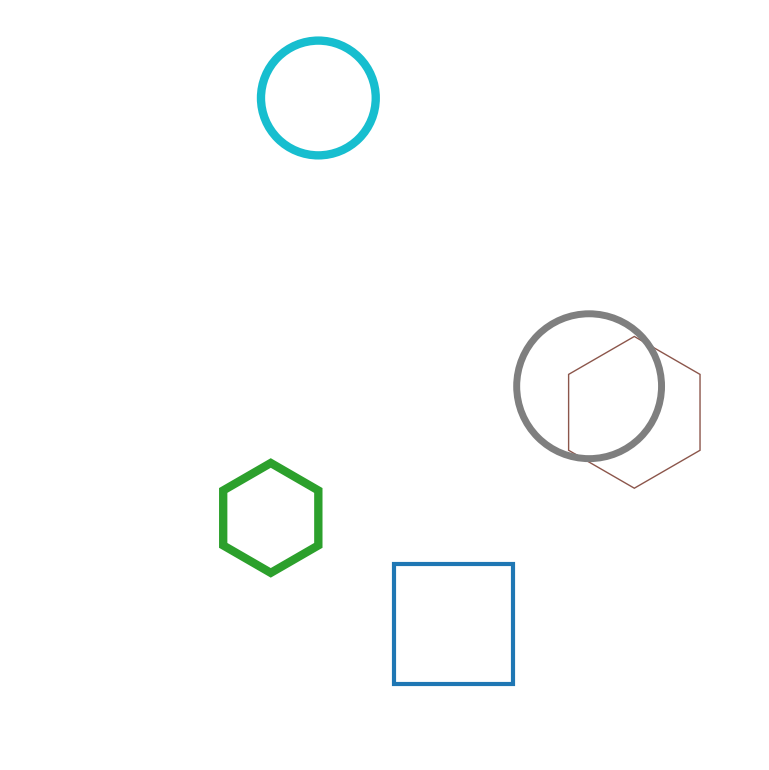[{"shape": "square", "thickness": 1.5, "radius": 0.39, "center": [0.589, 0.19]}, {"shape": "hexagon", "thickness": 3, "radius": 0.36, "center": [0.352, 0.327]}, {"shape": "hexagon", "thickness": 0.5, "radius": 0.49, "center": [0.824, 0.465]}, {"shape": "circle", "thickness": 2.5, "radius": 0.47, "center": [0.765, 0.498]}, {"shape": "circle", "thickness": 3, "radius": 0.37, "center": [0.413, 0.873]}]